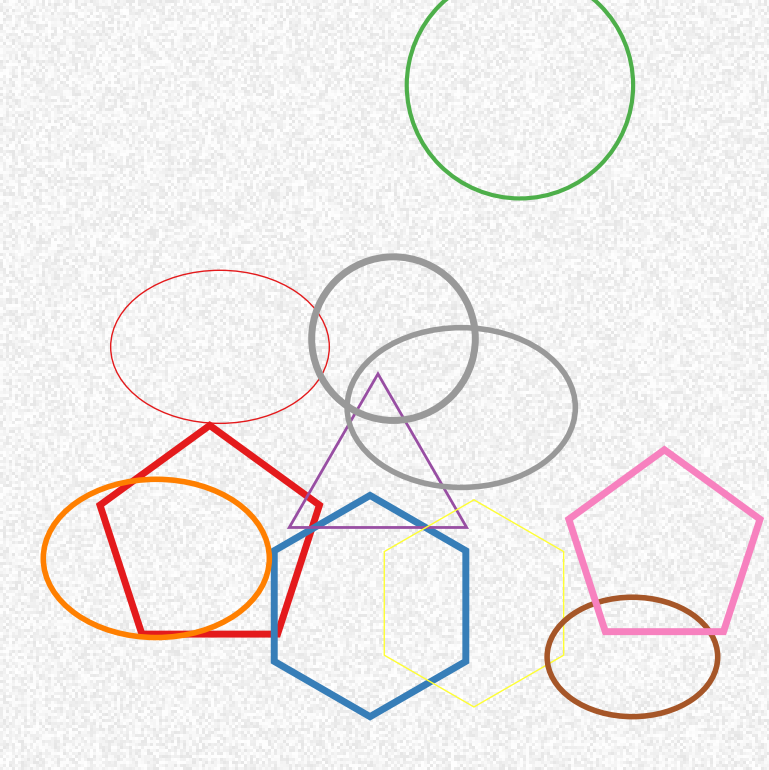[{"shape": "oval", "thickness": 0.5, "radius": 0.71, "center": [0.286, 0.55]}, {"shape": "pentagon", "thickness": 2.5, "radius": 0.75, "center": [0.272, 0.298]}, {"shape": "hexagon", "thickness": 2.5, "radius": 0.72, "center": [0.481, 0.213]}, {"shape": "circle", "thickness": 1.5, "radius": 0.74, "center": [0.675, 0.889]}, {"shape": "triangle", "thickness": 1, "radius": 0.66, "center": [0.491, 0.381]}, {"shape": "oval", "thickness": 2, "radius": 0.73, "center": [0.203, 0.275]}, {"shape": "hexagon", "thickness": 0.5, "radius": 0.67, "center": [0.616, 0.216]}, {"shape": "oval", "thickness": 2, "radius": 0.55, "center": [0.821, 0.147]}, {"shape": "pentagon", "thickness": 2.5, "radius": 0.65, "center": [0.863, 0.285]}, {"shape": "circle", "thickness": 2.5, "radius": 0.53, "center": [0.511, 0.56]}, {"shape": "oval", "thickness": 2, "radius": 0.74, "center": [0.599, 0.471]}]